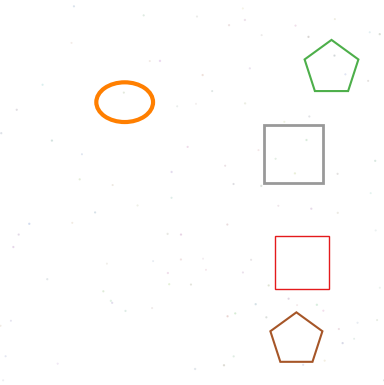[{"shape": "square", "thickness": 1, "radius": 0.35, "center": [0.784, 0.318]}, {"shape": "pentagon", "thickness": 1.5, "radius": 0.37, "center": [0.861, 0.823]}, {"shape": "oval", "thickness": 3, "radius": 0.37, "center": [0.324, 0.735]}, {"shape": "pentagon", "thickness": 1.5, "radius": 0.36, "center": [0.77, 0.118]}, {"shape": "square", "thickness": 2, "radius": 0.38, "center": [0.762, 0.601]}]